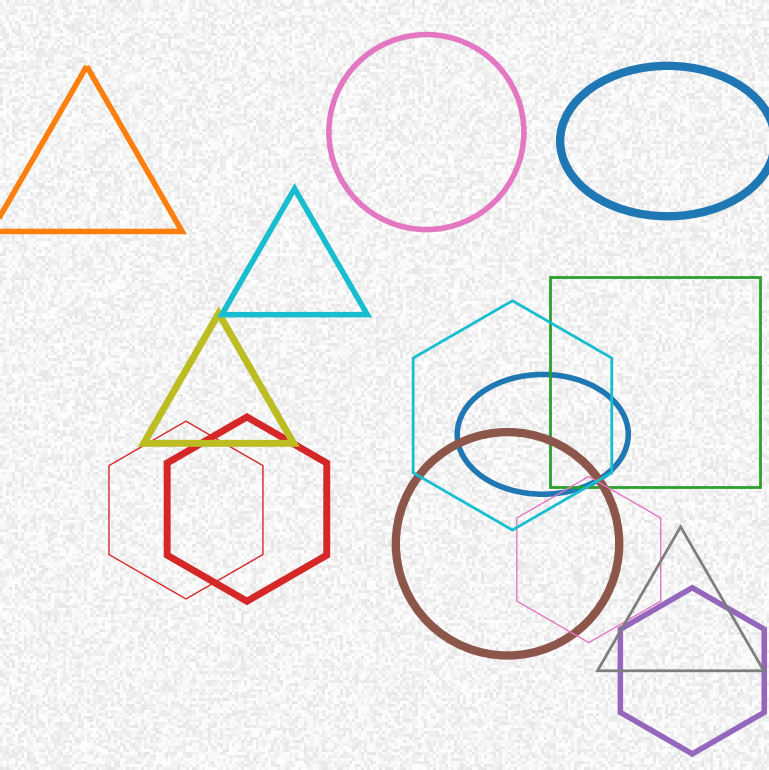[{"shape": "oval", "thickness": 2, "radius": 0.56, "center": [0.705, 0.436]}, {"shape": "oval", "thickness": 3, "radius": 0.7, "center": [0.867, 0.817]}, {"shape": "triangle", "thickness": 2, "radius": 0.72, "center": [0.113, 0.771]}, {"shape": "square", "thickness": 1, "radius": 0.68, "center": [0.851, 0.504]}, {"shape": "hexagon", "thickness": 0.5, "radius": 0.58, "center": [0.241, 0.338]}, {"shape": "hexagon", "thickness": 2.5, "radius": 0.6, "center": [0.321, 0.339]}, {"shape": "hexagon", "thickness": 2, "radius": 0.54, "center": [0.899, 0.129]}, {"shape": "circle", "thickness": 3, "radius": 0.73, "center": [0.659, 0.294]}, {"shape": "circle", "thickness": 2, "radius": 0.63, "center": [0.554, 0.828]}, {"shape": "hexagon", "thickness": 0.5, "radius": 0.54, "center": [0.765, 0.273]}, {"shape": "triangle", "thickness": 1, "radius": 0.62, "center": [0.884, 0.191]}, {"shape": "triangle", "thickness": 2.5, "radius": 0.56, "center": [0.284, 0.48]}, {"shape": "triangle", "thickness": 2, "radius": 0.55, "center": [0.383, 0.646]}, {"shape": "hexagon", "thickness": 1, "radius": 0.74, "center": [0.666, 0.461]}]